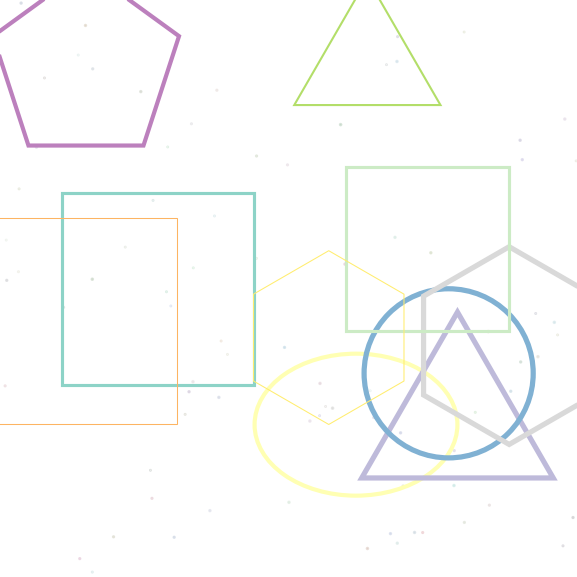[{"shape": "square", "thickness": 1.5, "radius": 0.83, "center": [0.273, 0.499]}, {"shape": "oval", "thickness": 2, "radius": 0.88, "center": [0.616, 0.264]}, {"shape": "triangle", "thickness": 2.5, "radius": 0.96, "center": [0.792, 0.267]}, {"shape": "circle", "thickness": 2.5, "radius": 0.73, "center": [0.777, 0.353]}, {"shape": "square", "thickness": 0.5, "radius": 0.89, "center": [0.127, 0.444]}, {"shape": "triangle", "thickness": 1, "radius": 0.73, "center": [0.636, 0.89]}, {"shape": "hexagon", "thickness": 2.5, "radius": 0.86, "center": [0.882, 0.401]}, {"shape": "pentagon", "thickness": 2, "radius": 0.85, "center": [0.149, 0.884]}, {"shape": "square", "thickness": 1.5, "radius": 0.71, "center": [0.74, 0.568]}, {"shape": "hexagon", "thickness": 0.5, "radius": 0.75, "center": [0.569, 0.415]}]